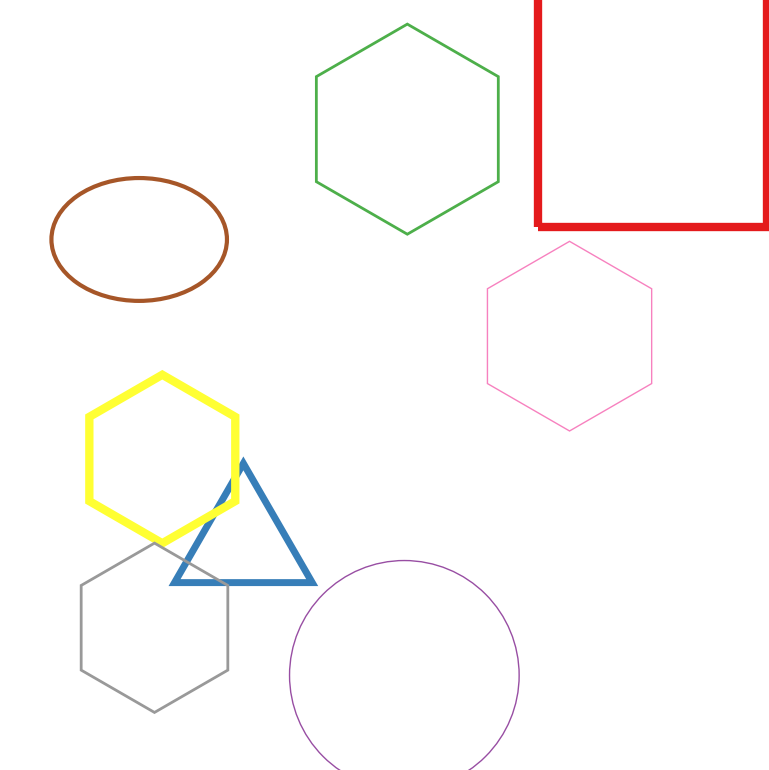[{"shape": "square", "thickness": 3, "radius": 0.74, "center": [0.848, 0.854]}, {"shape": "triangle", "thickness": 2.5, "radius": 0.52, "center": [0.316, 0.295]}, {"shape": "hexagon", "thickness": 1, "radius": 0.68, "center": [0.529, 0.832]}, {"shape": "circle", "thickness": 0.5, "radius": 0.75, "center": [0.525, 0.123]}, {"shape": "hexagon", "thickness": 3, "radius": 0.55, "center": [0.211, 0.404]}, {"shape": "oval", "thickness": 1.5, "radius": 0.57, "center": [0.181, 0.689]}, {"shape": "hexagon", "thickness": 0.5, "radius": 0.62, "center": [0.74, 0.563]}, {"shape": "hexagon", "thickness": 1, "radius": 0.55, "center": [0.201, 0.185]}]